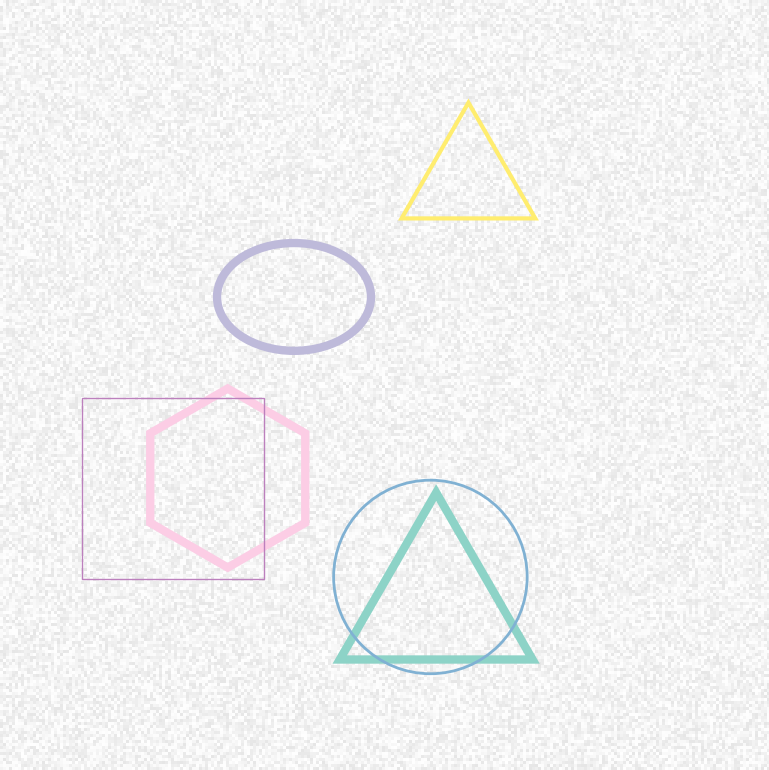[{"shape": "triangle", "thickness": 3, "radius": 0.72, "center": [0.566, 0.216]}, {"shape": "oval", "thickness": 3, "radius": 0.5, "center": [0.382, 0.614]}, {"shape": "circle", "thickness": 1, "radius": 0.63, "center": [0.559, 0.251]}, {"shape": "hexagon", "thickness": 3, "radius": 0.58, "center": [0.296, 0.379]}, {"shape": "square", "thickness": 0.5, "radius": 0.59, "center": [0.225, 0.366]}, {"shape": "triangle", "thickness": 1.5, "radius": 0.5, "center": [0.608, 0.766]}]